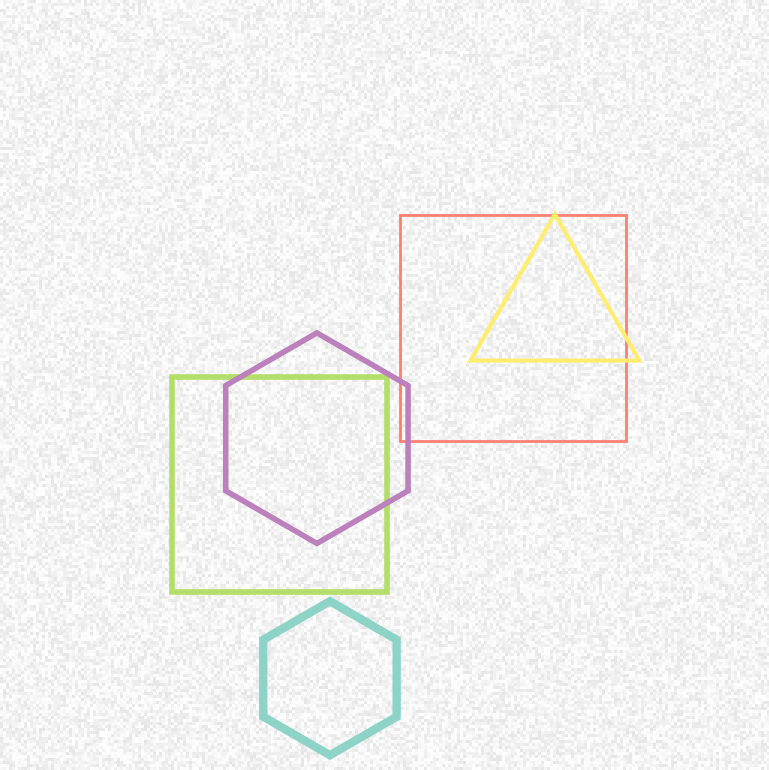[{"shape": "hexagon", "thickness": 3, "radius": 0.5, "center": [0.429, 0.119]}, {"shape": "square", "thickness": 1, "radius": 0.73, "center": [0.666, 0.574]}, {"shape": "square", "thickness": 2, "radius": 0.7, "center": [0.363, 0.371]}, {"shape": "hexagon", "thickness": 2, "radius": 0.68, "center": [0.412, 0.431]}, {"shape": "triangle", "thickness": 1.5, "radius": 0.63, "center": [0.721, 0.595]}]